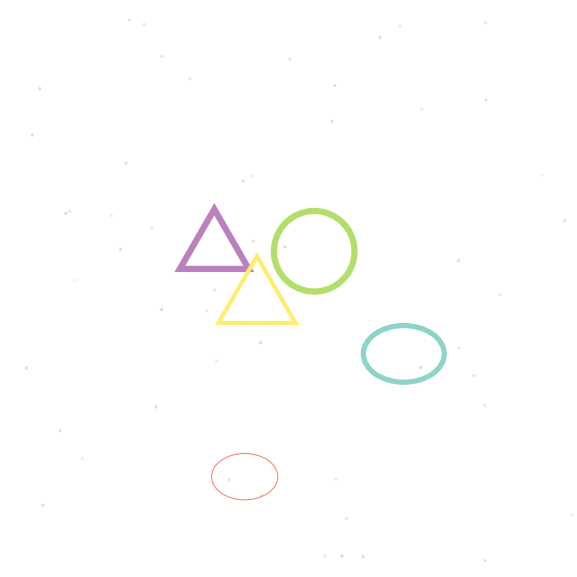[{"shape": "oval", "thickness": 2.5, "radius": 0.35, "center": [0.699, 0.386]}, {"shape": "oval", "thickness": 0.5, "radius": 0.29, "center": [0.424, 0.174]}, {"shape": "circle", "thickness": 3, "radius": 0.35, "center": [0.544, 0.564]}, {"shape": "triangle", "thickness": 3, "radius": 0.34, "center": [0.371, 0.568]}, {"shape": "triangle", "thickness": 2, "radius": 0.38, "center": [0.445, 0.478]}]